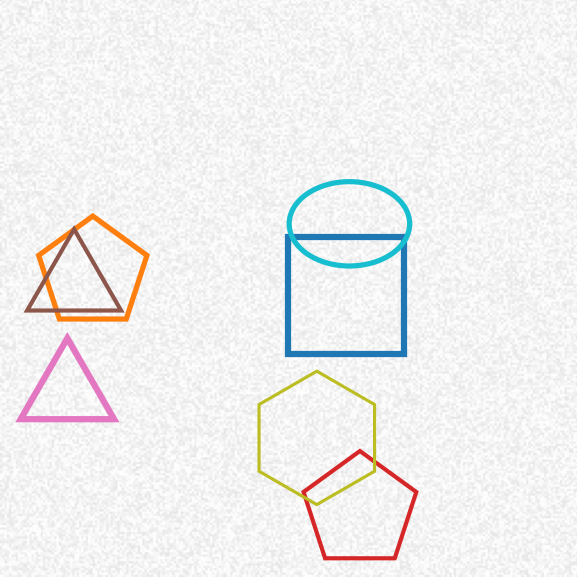[{"shape": "square", "thickness": 3, "radius": 0.5, "center": [0.599, 0.487]}, {"shape": "pentagon", "thickness": 2.5, "radius": 0.49, "center": [0.161, 0.526]}, {"shape": "pentagon", "thickness": 2, "radius": 0.51, "center": [0.623, 0.115]}, {"shape": "triangle", "thickness": 2, "radius": 0.47, "center": [0.128, 0.508]}, {"shape": "triangle", "thickness": 3, "radius": 0.47, "center": [0.117, 0.32]}, {"shape": "hexagon", "thickness": 1.5, "radius": 0.58, "center": [0.549, 0.241]}, {"shape": "oval", "thickness": 2.5, "radius": 0.52, "center": [0.605, 0.612]}]